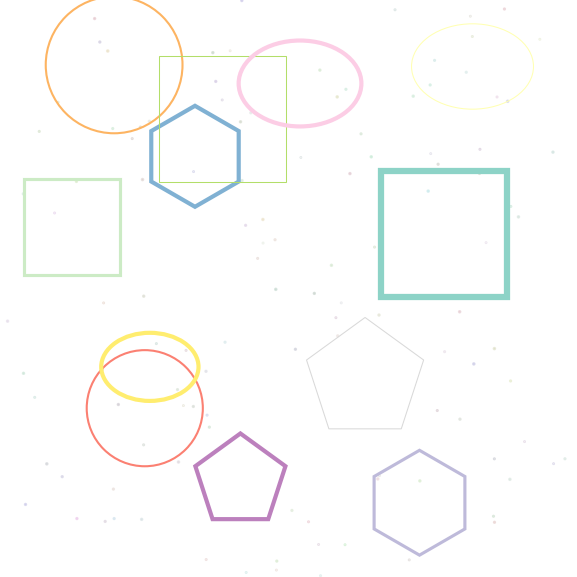[{"shape": "square", "thickness": 3, "radius": 0.54, "center": [0.769, 0.594]}, {"shape": "oval", "thickness": 0.5, "radius": 0.53, "center": [0.818, 0.884]}, {"shape": "hexagon", "thickness": 1.5, "radius": 0.45, "center": [0.726, 0.129]}, {"shape": "circle", "thickness": 1, "radius": 0.5, "center": [0.251, 0.292]}, {"shape": "hexagon", "thickness": 2, "radius": 0.44, "center": [0.338, 0.728]}, {"shape": "circle", "thickness": 1, "radius": 0.59, "center": [0.198, 0.887]}, {"shape": "square", "thickness": 0.5, "radius": 0.55, "center": [0.385, 0.793]}, {"shape": "oval", "thickness": 2, "radius": 0.53, "center": [0.52, 0.855]}, {"shape": "pentagon", "thickness": 0.5, "radius": 0.53, "center": [0.632, 0.343]}, {"shape": "pentagon", "thickness": 2, "radius": 0.41, "center": [0.416, 0.167]}, {"shape": "square", "thickness": 1.5, "radius": 0.42, "center": [0.125, 0.606]}, {"shape": "oval", "thickness": 2, "radius": 0.42, "center": [0.26, 0.364]}]